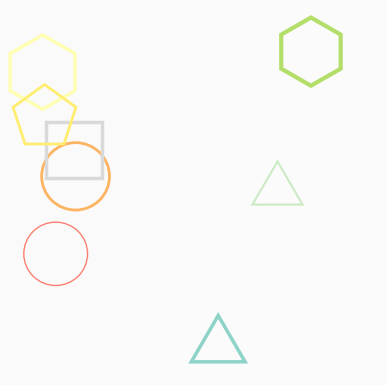[{"shape": "triangle", "thickness": 2.5, "radius": 0.4, "center": [0.563, 0.1]}, {"shape": "hexagon", "thickness": 2.5, "radius": 0.48, "center": [0.11, 0.813]}, {"shape": "circle", "thickness": 1, "radius": 0.41, "center": [0.144, 0.341]}, {"shape": "circle", "thickness": 2, "radius": 0.44, "center": [0.195, 0.542]}, {"shape": "hexagon", "thickness": 3, "radius": 0.44, "center": [0.802, 0.866]}, {"shape": "square", "thickness": 2.5, "radius": 0.36, "center": [0.19, 0.61]}, {"shape": "triangle", "thickness": 1.5, "radius": 0.37, "center": [0.716, 0.506]}, {"shape": "pentagon", "thickness": 2, "radius": 0.43, "center": [0.115, 0.695]}]